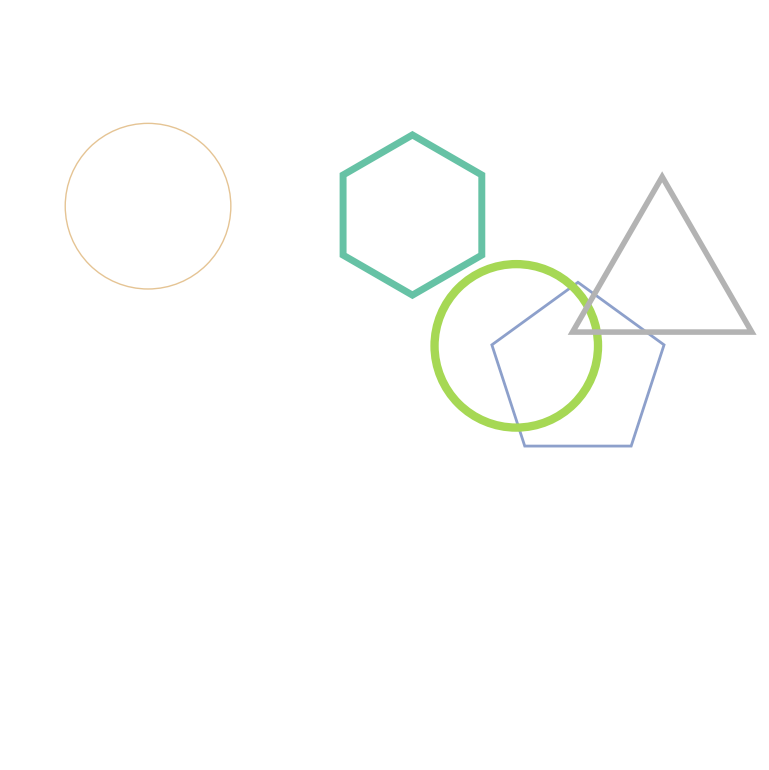[{"shape": "hexagon", "thickness": 2.5, "radius": 0.52, "center": [0.536, 0.721]}, {"shape": "pentagon", "thickness": 1, "radius": 0.59, "center": [0.751, 0.516]}, {"shape": "circle", "thickness": 3, "radius": 0.53, "center": [0.67, 0.551]}, {"shape": "circle", "thickness": 0.5, "radius": 0.54, "center": [0.192, 0.732]}, {"shape": "triangle", "thickness": 2, "radius": 0.67, "center": [0.86, 0.636]}]